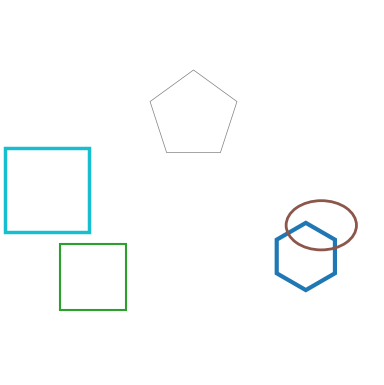[{"shape": "hexagon", "thickness": 3, "radius": 0.44, "center": [0.794, 0.334]}, {"shape": "square", "thickness": 1.5, "radius": 0.43, "center": [0.241, 0.28]}, {"shape": "oval", "thickness": 2, "radius": 0.46, "center": [0.835, 0.415]}, {"shape": "pentagon", "thickness": 0.5, "radius": 0.59, "center": [0.503, 0.7]}, {"shape": "square", "thickness": 2.5, "radius": 0.54, "center": [0.122, 0.506]}]